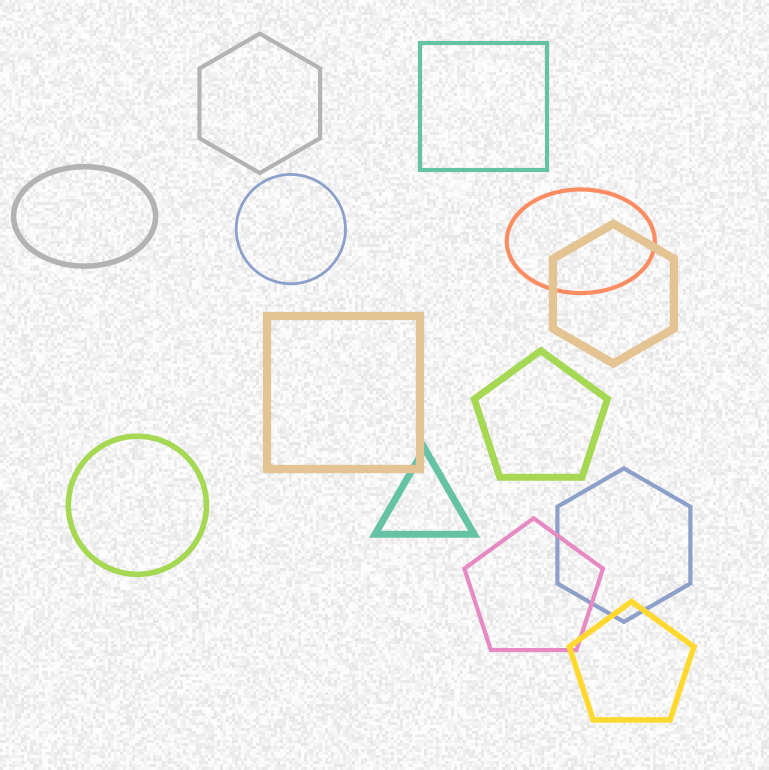[{"shape": "square", "thickness": 1.5, "radius": 0.41, "center": [0.628, 0.861]}, {"shape": "triangle", "thickness": 2.5, "radius": 0.37, "center": [0.551, 0.343]}, {"shape": "oval", "thickness": 1.5, "radius": 0.48, "center": [0.754, 0.687]}, {"shape": "hexagon", "thickness": 1.5, "radius": 0.5, "center": [0.81, 0.292]}, {"shape": "circle", "thickness": 1, "radius": 0.35, "center": [0.378, 0.702]}, {"shape": "pentagon", "thickness": 1.5, "radius": 0.47, "center": [0.693, 0.232]}, {"shape": "circle", "thickness": 2, "radius": 0.45, "center": [0.178, 0.344]}, {"shape": "pentagon", "thickness": 2.5, "radius": 0.45, "center": [0.702, 0.454]}, {"shape": "pentagon", "thickness": 2, "radius": 0.42, "center": [0.82, 0.134]}, {"shape": "hexagon", "thickness": 3, "radius": 0.45, "center": [0.797, 0.619]}, {"shape": "square", "thickness": 3, "radius": 0.5, "center": [0.447, 0.49]}, {"shape": "oval", "thickness": 2, "radius": 0.46, "center": [0.11, 0.719]}, {"shape": "hexagon", "thickness": 1.5, "radius": 0.45, "center": [0.337, 0.866]}]